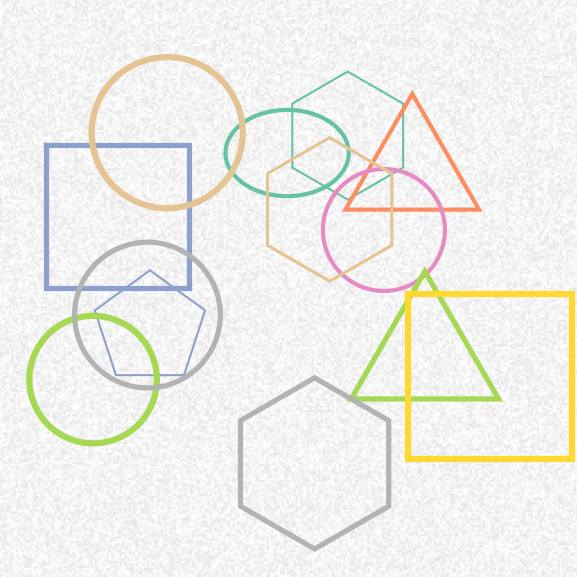[{"shape": "oval", "thickness": 2, "radius": 0.53, "center": [0.497, 0.734]}, {"shape": "hexagon", "thickness": 1, "radius": 0.55, "center": [0.602, 0.764]}, {"shape": "triangle", "thickness": 2, "radius": 0.67, "center": [0.714, 0.703]}, {"shape": "square", "thickness": 2.5, "radius": 0.62, "center": [0.204, 0.624]}, {"shape": "pentagon", "thickness": 1, "radius": 0.5, "center": [0.26, 0.431]}, {"shape": "circle", "thickness": 2, "radius": 0.53, "center": [0.665, 0.601]}, {"shape": "circle", "thickness": 3, "radius": 0.55, "center": [0.161, 0.342]}, {"shape": "triangle", "thickness": 2.5, "radius": 0.74, "center": [0.736, 0.382]}, {"shape": "square", "thickness": 3, "radius": 0.71, "center": [0.849, 0.348]}, {"shape": "circle", "thickness": 3, "radius": 0.65, "center": [0.289, 0.769]}, {"shape": "hexagon", "thickness": 1.5, "radius": 0.62, "center": [0.571, 0.636]}, {"shape": "hexagon", "thickness": 2.5, "radius": 0.74, "center": [0.545, 0.197]}, {"shape": "circle", "thickness": 2.5, "radius": 0.63, "center": [0.255, 0.454]}]